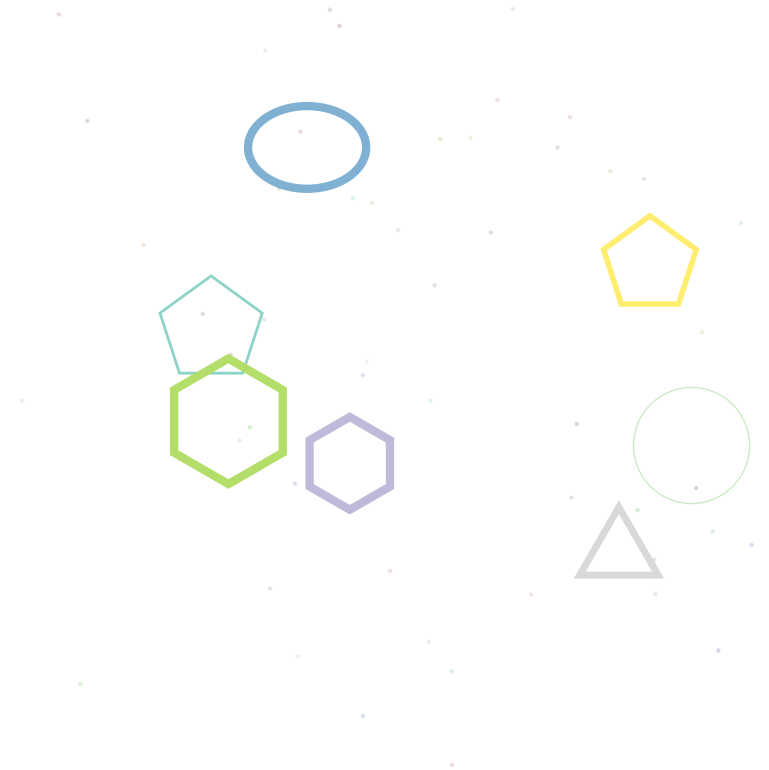[{"shape": "pentagon", "thickness": 1, "radius": 0.35, "center": [0.274, 0.572]}, {"shape": "hexagon", "thickness": 3, "radius": 0.3, "center": [0.454, 0.398]}, {"shape": "oval", "thickness": 3, "radius": 0.38, "center": [0.399, 0.809]}, {"shape": "hexagon", "thickness": 3, "radius": 0.41, "center": [0.297, 0.453]}, {"shape": "triangle", "thickness": 2.5, "radius": 0.29, "center": [0.804, 0.282]}, {"shape": "circle", "thickness": 0.5, "radius": 0.38, "center": [0.898, 0.421]}, {"shape": "pentagon", "thickness": 2, "radius": 0.32, "center": [0.844, 0.656]}]